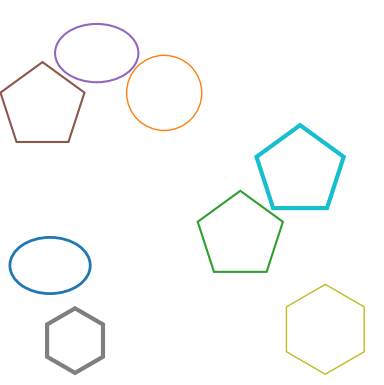[{"shape": "oval", "thickness": 2, "radius": 0.52, "center": [0.13, 0.31]}, {"shape": "circle", "thickness": 1, "radius": 0.49, "center": [0.426, 0.759]}, {"shape": "pentagon", "thickness": 1.5, "radius": 0.58, "center": [0.624, 0.388]}, {"shape": "oval", "thickness": 1.5, "radius": 0.54, "center": [0.251, 0.862]}, {"shape": "pentagon", "thickness": 1.5, "radius": 0.57, "center": [0.11, 0.724]}, {"shape": "hexagon", "thickness": 3, "radius": 0.42, "center": [0.195, 0.115]}, {"shape": "hexagon", "thickness": 1, "radius": 0.58, "center": [0.845, 0.145]}, {"shape": "pentagon", "thickness": 3, "radius": 0.6, "center": [0.779, 0.556]}]